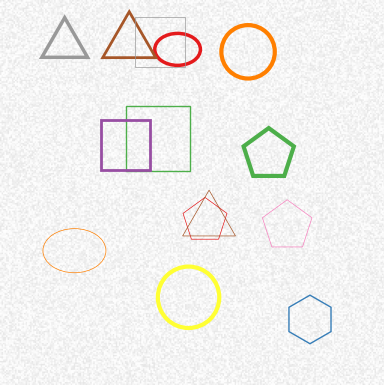[{"shape": "oval", "thickness": 2.5, "radius": 0.3, "center": [0.461, 0.872]}, {"shape": "pentagon", "thickness": 0.5, "radius": 0.3, "center": [0.532, 0.427]}, {"shape": "hexagon", "thickness": 1, "radius": 0.32, "center": [0.805, 0.17]}, {"shape": "pentagon", "thickness": 3, "radius": 0.34, "center": [0.698, 0.599]}, {"shape": "square", "thickness": 1, "radius": 0.42, "center": [0.41, 0.64]}, {"shape": "square", "thickness": 2, "radius": 0.32, "center": [0.326, 0.624]}, {"shape": "circle", "thickness": 3, "radius": 0.35, "center": [0.644, 0.865]}, {"shape": "oval", "thickness": 0.5, "radius": 0.41, "center": [0.193, 0.349]}, {"shape": "circle", "thickness": 3, "radius": 0.4, "center": [0.49, 0.228]}, {"shape": "triangle", "thickness": 2, "radius": 0.4, "center": [0.336, 0.89]}, {"shape": "triangle", "thickness": 0.5, "radius": 0.4, "center": [0.543, 0.427]}, {"shape": "pentagon", "thickness": 0.5, "radius": 0.34, "center": [0.746, 0.413]}, {"shape": "square", "thickness": 0.5, "radius": 0.33, "center": [0.416, 0.89]}, {"shape": "triangle", "thickness": 2.5, "radius": 0.34, "center": [0.168, 0.885]}]